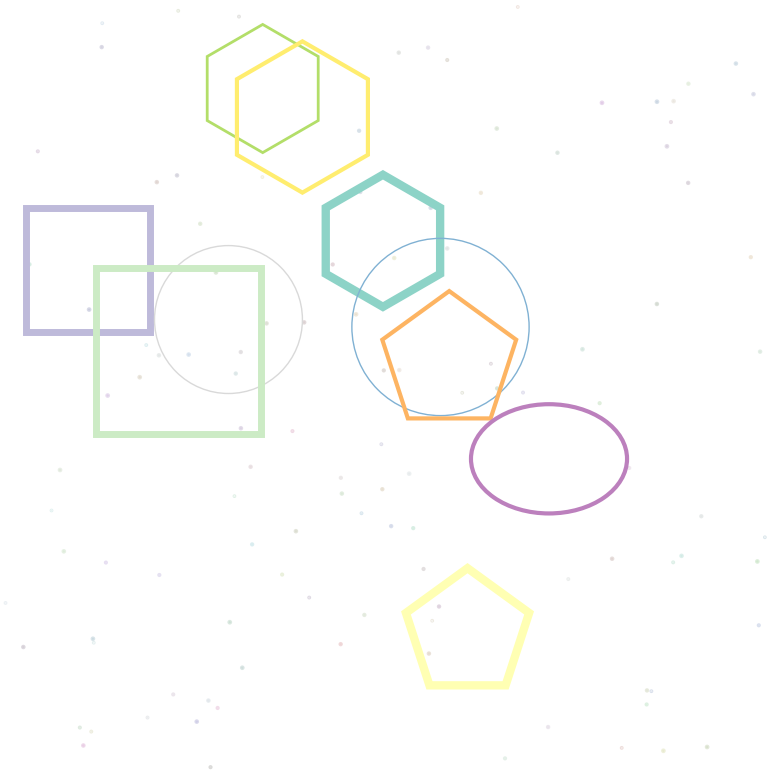[{"shape": "hexagon", "thickness": 3, "radius": 0.43, "center": [0.497, 0.687]}, {"shape": "pentagon", "thickness": 3, "radius": 0.42, "center": [0.607, 0.178]}, {"shape": "square", "thickness": 2.5, "radius": 0.4, "center": [0.114, 0.65]}, {"shape": "circle", "thickness": 0.5, "radius": 0.58, "center": [0.572, 0.575]}, {"shape": "pentagon", "thickness": 1.5, "radius": 0.46, "center": [0.583, 0.531]}, {"shape": "hexagon", "thickness": 1, "radius": 0.42, "center": [0.341, 0.885]}, {"shape": "circle", "thickness": 0.5, "radius": 0.48, "center": [0.297, 0.585]}, {"shape": "oval", "thickness": 1.5, "radius": 0.51, "center": [0.713, 0.404]}, {"shape": "square", "thickness": 2.5, "radius": 0.54, "center": [0.232, 0.544]}, {"shape": "hexagon", "thickness": 1.5, "radius": 0.49, "center": [0.393, 0.848]}]